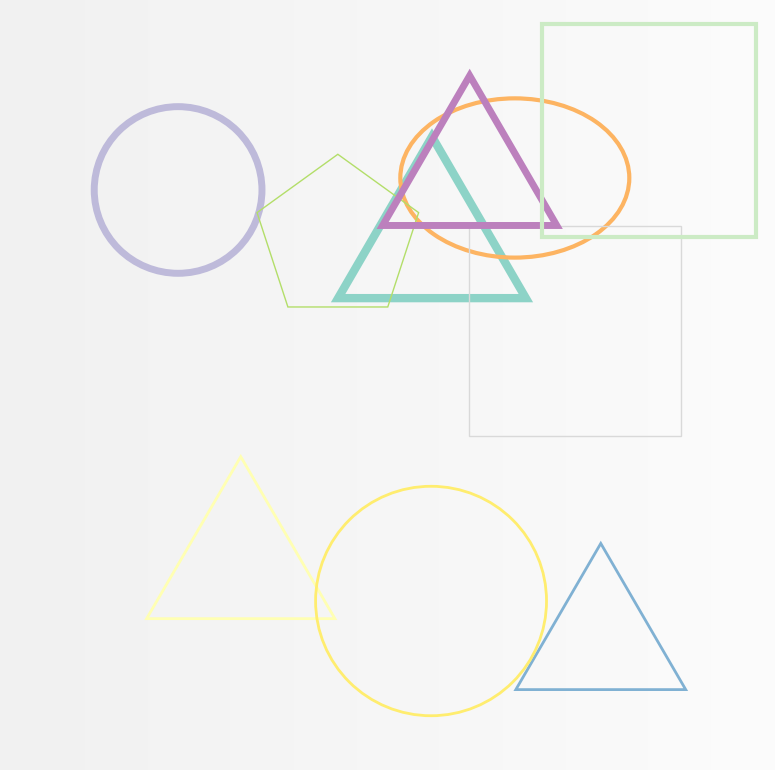[{"shape": "triangle", "thickness": 3, "radius": 0.7, "center": [0.557, 0.683]}, {"shape": "triangle", "thickness": 1, "radius": 0.7, "center": [0.311, 0.267]}, {"shape": "circle", "thickness": 2.5, "radius": 0.54, "center": [0.23, 0.753]}, {"shape": "triangle", "thickness": 1, "radius": 0.63, "center": [0.775, 0.168]}, {"shape": "oval", "thickness": 1.5, "radius": 0.74, "center": [0.664, 0.769]}, {"shape": "pentagon", "thickness": 0.5, "radius": 0.55, "center": [0.436, 0.69]}, {"shape": "square", "thickness": 0.5, "radius": 0.68, "center": [0.742, 0.57]}, {"shape": "triangle", "thickness": 2.5, "radius": 0.65, "center": [0.606, 0.772]}, {"shape": "square", "thickness": 1.5, "radius": 0.69, "center": [0.838, 0.83]}, {"shape": "circle", "thickness": 1, "radius": 0.74, "center": [0.556, 0.219]}]